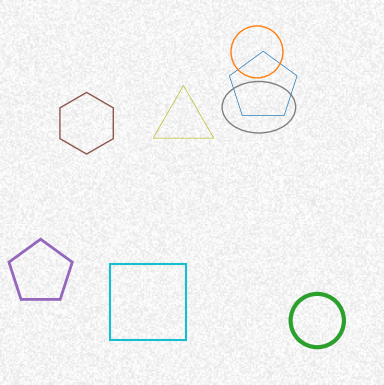[{"shape": "pentagon", "thickness": 0.5, "radius": 0.46, "center": [0.684, 0.774]}, {"shape": "circle", "thickness": 1, "radius": 0.34, "center": [0.668, 0.865]}, {"shape": "circle", "thickness": 3, "radius": 0.35, "center": [0.824, 0.167]}, {"shape": "pentagon", "thickness": 2, "radius": 0.43, "center": [0.105, 0.292]}, {"shape": "hexagon", "thickness": 1, "radius": 0.4, "center": [0.225, 0.68]}, {"shape": "oval", "thickness": 1, "radius": 0.48, "center": [0.672, 0.721]}, {"shape": "triangle", "thickness": 0.5, "radius": 0.45, "center": [0.477, 0.687]}, {"shape": "square", "thickness": 1.5, "radius": 0.49, "center": [0.385, 0.216]}]